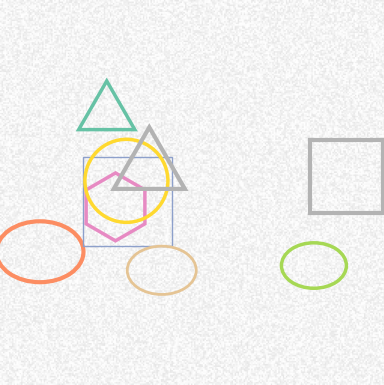[{"shape": "triangle", "thickness": 2.5, "radius": 0.42, "center": [0.277, 0.705]}, {"shape": "oval", "thickness": 3, "radius": 0.57, "center": [0.104, 0.346]}, {"shape": "square", "thickness": 1, "radius": 0.58, "center": [0.331, 0.476]}, {"shape": "hexagon", "thickness": 2.5, "radius": 0.44, "center": [0.3, 0.463]}, {"shape": "oval", "thickness": 2.5, "radius": 0.42, "center": [0.815, 0.31]}, {"shape": "circle", "thickness": 2.5, "radius": 0.54, "center": [0.328, 0.53]}, {"shape": "oval", "thickness": 2, "radius": 0.45, "center": [0.42, 0.298]}, {"shape": "triangle", "thickness": 3, "radius": 0.53, "center": [0.388, 0.563]}, {"shape": "square", "thickness": 3, "radius": 0.47, "center": [0.9, 0.541]}]